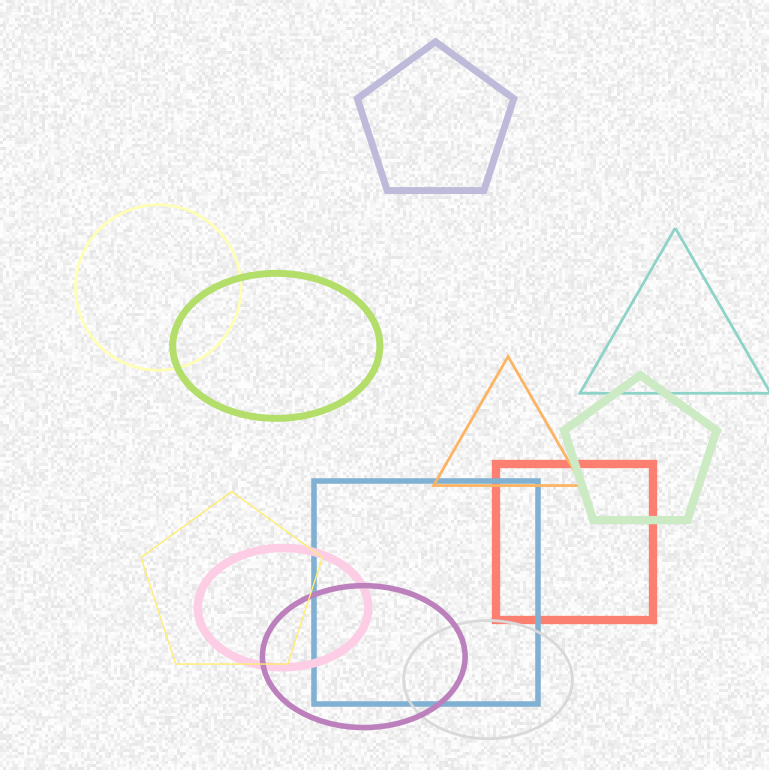[{"shape": "triangle", "thickness": 1, "radius": 0.72, "center": [0.877, 0.561]}, {"shape": "circle", "thickness": 1, "radius": 0.54, "center": [0.206, 0.627]}, {"shape": "pentagon", "thickness": 2.5, "radius": 0.53, "center": [0.566, 0.839]}, {"shape": "square", "thickness": 3, "radius": 0.51, "center": [0.746, 0.296]}, {"shape": "square", "thickness": 2, "radius": 0.73, "center": [0.553, 0.23]}, {"shape": "triangle", "thickness": 1, "radius": 0.56, "center": [0.66, 0.425]}, {"shape": "oval", "thickness": 2.5, "radius": 0.67, "center": [0.359, 0.551]}, {"shape": "oval", "thickness": 3, "radius": 0.55, "center": [0.368, 0.211]}, {"shape": "oval", "thickness": 1, "radius": 0.55, "center": [0.634, 0.117]}, {"shape": "oval", "thickness": 2, "radius": 0.66, "center": [0.472, 0.147]}, {"shape": "pentagon", "thickness": 3, "radius": 0.52, "center": [0.832, 0.409]}, {"shape": "pentagon", "thickness": 0.5, "radius": 0.62, "center": [0.301, 0.238]}]